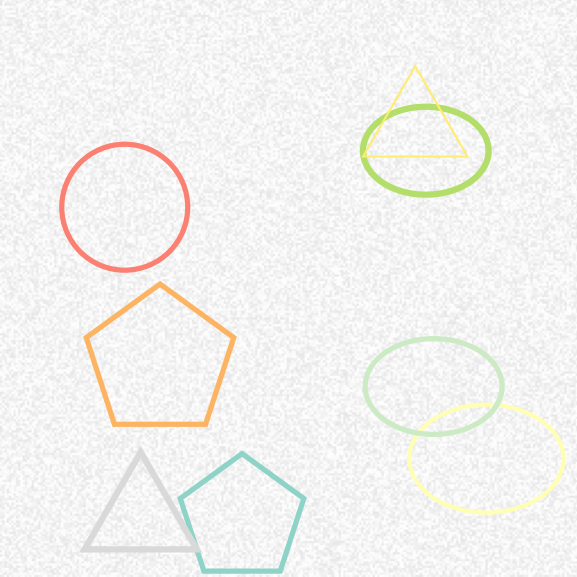[{"shape": "pentagon", "thickness": 2.5, "radius": 0.56, "center": [0.419, 0.101]}, {"shape": "oval", "thickness": 2, "radius": 0.67, "center": [0.842, 0.205]}, {"shape": "circle", "thickness": 2.5, "radius": 0.55, "center": [0.216, 0.64]}, {"shape": "pentagon", "thickness": 2.5, "radius": 0.67, "center": [0.277, 0.373]}, {"shape": "oval", "thickness": 3, "radius": 0.54, "center": [0.737, 0.738]}, {"shape": "triangle", "thickness": 3, "radius": 0.56, "center": [0.244, 0.104]}, {"shape": "oval", "thickness": 2.5, "radius": 0.59, "center": [0.751, 0.33]}, {"shape": "triangle", "thickness": 1, "radius": 0.52, "center": [0.719, 0.78]}]